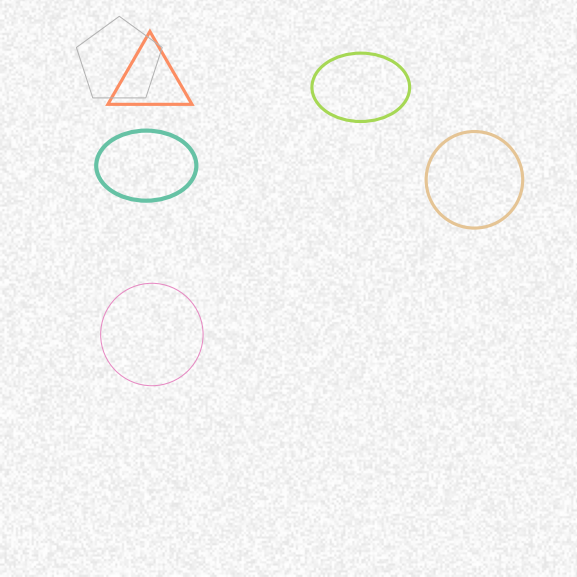[{"shape": "oval", "thickness": 2, "radius": 0.43, "center": [0.253, 0.712]}, {"shape": "triangle", "thickness": 1.5, "radius": 0.42, "center": [0.26, 0.861]}, {"shape": "circle", "thickness": 0.5, "radius": 0.44, "center": [0.263, 0.42]}, {"shape": "oval", "thickness": 1.5, "radius": 0.42, "center": [0.625, 0.848]}, {"shape": "circle", "thickness": 1.5, "radius": 0.42, "center": [0.822, 0.688]}, {"shape": "pentagon", "thickness": 0.5, "radius": 0.39, "center": [0.207, 0.893]}]